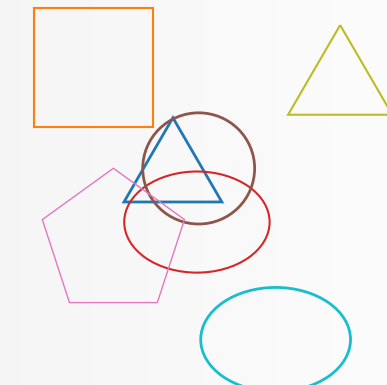[{"shape": "triangle", "thickness": 2, "radius": 0.73, "center": [0.446, 0.548]}, {"shape": "square", "thickness": 1.5, "radius": 0.77, "center": [0.24, 0.825]}, {"shape": "oval", "thickness": 1.5, "radius": 0.94, "center": [0.508, 0.423]}, {"shape": "circle", "thickness": 2, "radius": 0.72, "center": [0.513, 0.563]}, {"shape": "pentagon", "thickness": 1, "radius": 0.96, "center": [0.293, 0.37]}, {"shape": "triangle", "thickness": 1.5, "radius": 0.78, "center": [0.878, 0.78]}, {"shape": "oval", "thickness": 2, "radius": 0.97, "center": [0.711, 0.118]}]